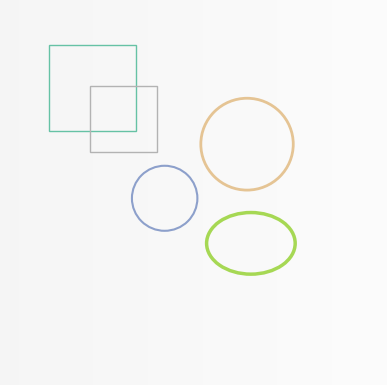[{"shape": "square", "thickness": 1, "radius": 0.56, "center": [0.238, 0.773]}, {"shape": "circle", "thickness": 1.5, "radius": 0.42, "center": [0.425, 0.485]}, {"shape": "oval", "thickness": 2.5, "radius": 0.57, "center": [0.647, 0.368]}, {"shape": "circle", "thickness": 2, "radius": 0.6, "center": [0.638, 0.626]}, {"shape": "square", "thickness": 1, "radius": 0.43, "center": [0.319, 0.69]}]